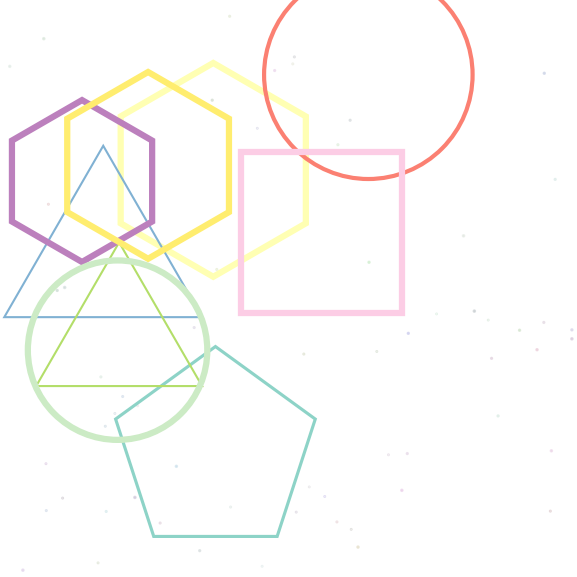[{"shape": "pentagon", "thickness": 1.5, "radius": 0.91, "center": [0.373, 0.217]}, {"shape": "hexagon", "thickness": 3, "radius": 0.93, "center": [0.369, 0.705]}, {"shape": "circle", "thickness": 2, "radius": 0.9, "center": [0.638, 0.87]}, {"shape": "triangle", "thickness": 1, "radius": 0.99, "center": [0.179, 0.549]}, {"shape": "triangle", "thickness": 1, "radius": 0.83, "center": [0.206, 0.414]}, {"shape": "square", "thickness": 3, "radius": 0.7, "center": [0.557, 0.596]}, {"shape": "hexagon", "thickness": 3, "radius": 0.7, "center": [0.142, 0.686]}, {"shape": "circle", "thickness": 3, "radius": 0.78, "center": [0.204, 0.393]}, {"shape": "hexagon", "thickness": 3, "radius": 0.81, "center": [0.256, 0.713]}]